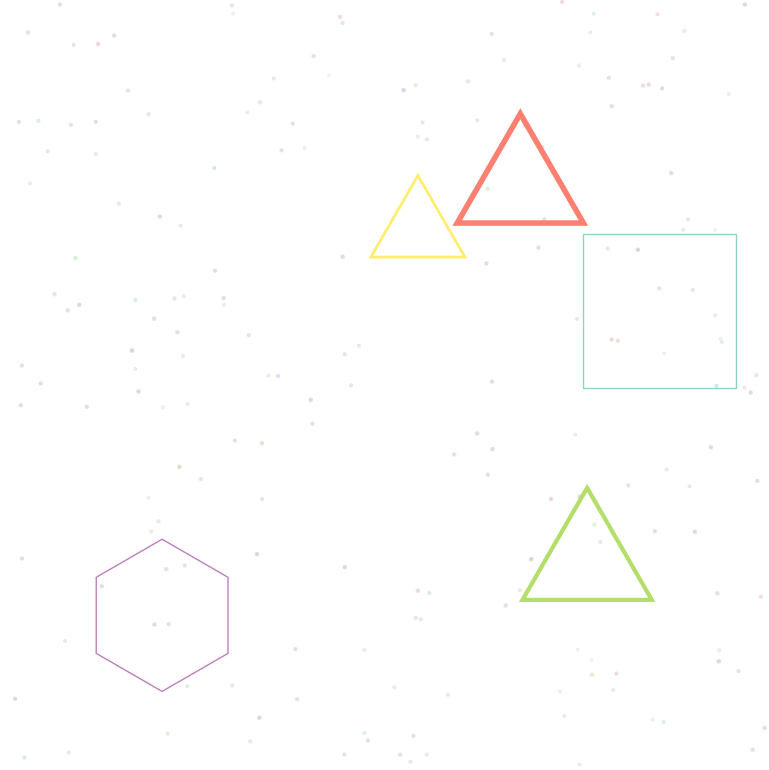[{"shape": "square", "thickness": 0.5, "radius": 0.5, "center": [0.856, 0.596]}, {"shape": "triangle", "thickness": 2, "radius": 0.47, "center": [0.676, 0.758]}, {"shape": "triangle", "thickness": 1.5, "radius": 0.48, "center": [0.762, 0.269]}, {"shape": "hexagon", "thickness": 0.5, "radius": 0.49, "center": [0.211, 0.201]}, {"shape": "triangle", "thickness": 1, "radius": 0.35, "center": [0.543, 0.701]}]